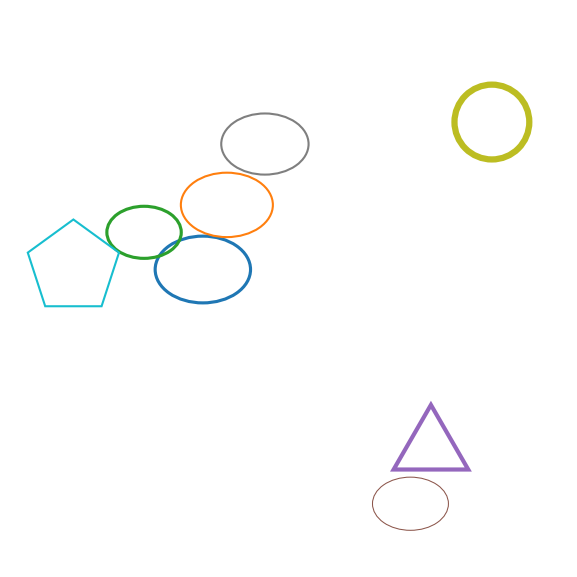[{"shape": "oval", "thickness": 1.5, "radius": 0.41, "center": [0.351, 0.532]}, {"shape": "oval", "thickness": 1, "radius": 0.4, "center": [0.393, 0.644]}, {"shape": "oval", "thickness": 1.5, "radius": 0.32, "center": [0.249, 0.597]}, {"shape": "triangle", "thickness": 2, "radius": 0.37, "center": [0.746, 0.223]}, {"shape": "oval", "thickness": 0.5, "radius": 0.33, "center": [0.711, 0.127]}, {"shape": "oval", "thickness": 1, "radius": 0.38, "center": [0.459, 0.75]}, {"shape": "circle", "thickness": 3, "radius": 0.32, "center": [0.852, 0.788]}, {"shape": "pentagon", "thickness": 1, "radius": 0.42, "center": [0.127, 0.536]}]